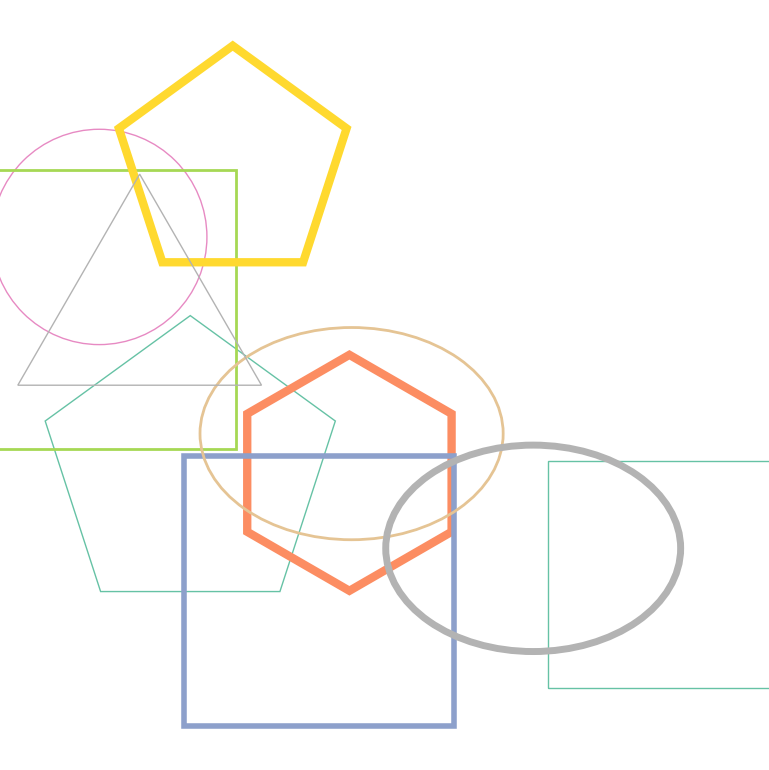[{"shape": "square", "thickness": 0.5, "radius": 0.73, "center": [0.859, 0.254]}, {"shape": "pentagon", "thickness": 0.5, "radius": 0.99, "center": [0.247, 0.392]}, {"shape": "hexagon", "thickness": 3, "radius": 0.77, "center": [0.454, 0.386]}, {"shape": "square", "thickness": 2, "radius": 0.88, "center": [0.415, 0.232]}, {"shape": "circle", "thickness": 0.5, "radius": 0.7, "center": [0.129, 0.692]}, {"shape": "square", "thickness": 1, "radius": 0.91, "center": [0.125, 0.598]}, {"shape": "pentagon", "thickness": 3, "radius": 0.78, "center": [0.302, 0.785]}, {"shape": "oval", "thickness": 1, "radius": 0.98, "center": [0.457, 0.437]}, {"shape": "triangle", "thickness": 0.5, "radius": 0.91, "center": [0.181, 0.591]}, {"shape": "oval", "thickness": 2.5, "radius": 0.96, "center": [0.692, 0.288]}]